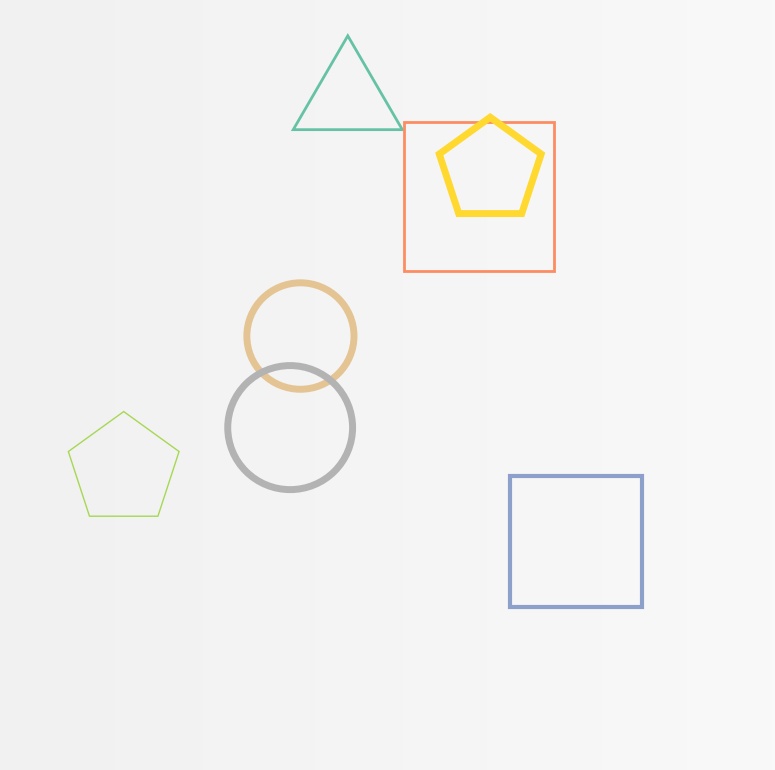[{"shape": "triangle", "thickness": 1, "radius": 0.41, "center": [0.449, 0.872]}, {"shape": "square", "thickness": 1, "radius": 0.48, "center": [0.618, 0.745]}, {"shape": "square", "thickness": 1.5, "radius": 0.42, "center": [0.743, 0.297]}, {"shape": "pentagon", "thickness": 0.5, "radius": 0.38, "center": [0.16, 0.39]}, {"shape": "pentagon", "thickness": 2.5, "radius": 0.35, "center": [0.633, 0.779]}, {"shape": "circle", "thickness": 2.5, "radius": 0.35, "center": [0.388, 0.564]}, {"shape": "circle", "thickness": 2.5, "radius": 0.4, "center": [0.374, 0.445]}]